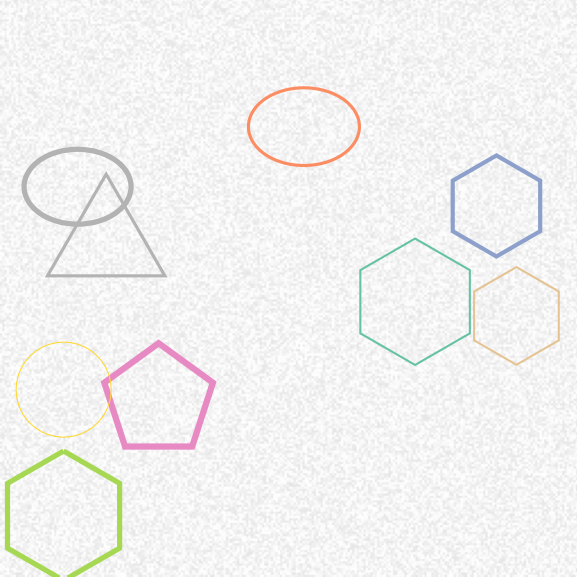[{"shape": "hexagon", "thickness": 1, "radius": 0.55, "center": [0.719, 0.477]}, {"shape": "oval", "thickness": 1.5, "radius": 0.48, "center": [0.526, 0.78]}, {"shape": "hexagon", "thickness": 2, "radius": 0.44, "center": [0.86, 0.642]}, {"shape": "pentagon", "thickness": 3, "radius": 0.49, "center": [0.275, 0.306]}, {"shape": "hexagon", "thickness": 2.5, "radius": 0.56, "center": [0.11, 0.106]}, {"shape": "circle", "thickness": 0.5, "radius": 0.41, "center": [0.11, 0.324]}, {"shape": "hexagon", "thickness": 1, "radius": 0.42, "center": [0.894, 0.452]}, {"shape": "oval", "thickness": 2.5, "radius": 0.46, "center": [0.134, 0.676]}, {"shape": "triangle", "thickness": 1.5, "radius": 0.59, "center": [0.184, 0.58]}]